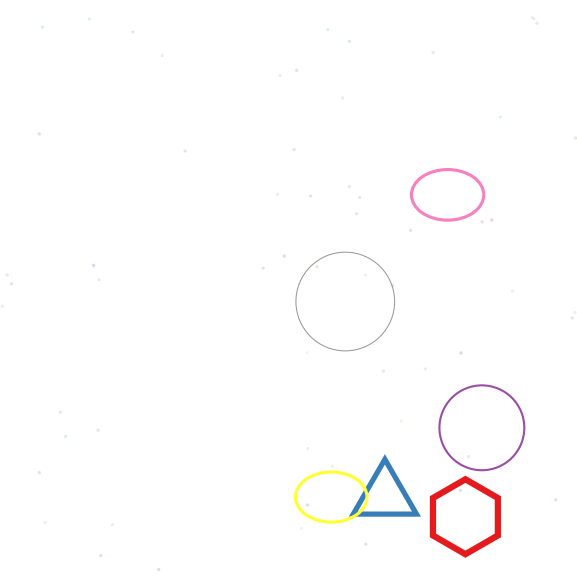[{"shape": "hexagon", "thickness": 3, "radius": 0.32, "center": [0.806, 0.104]}, {"shape": "triangle", "thickness": 2.5, "radius": 0.32, "center": [0.666, 0.141]}, {"shape": "circle", "thickness": 1, "radius": 0.37, "center": [0.834, 0.258]}, {"shape": "oval", "thickness": 1.5, "radius": 0.31, "center": [0.574, 0.138]}, {"shape": "oval", "thickness": 1.5, "radius": 0.31, "center": [0.775, 0.662]}, {"shape": "circle", "thickness": 0.5, "radius": 0.43, "center": [0.598, 0.477]}]